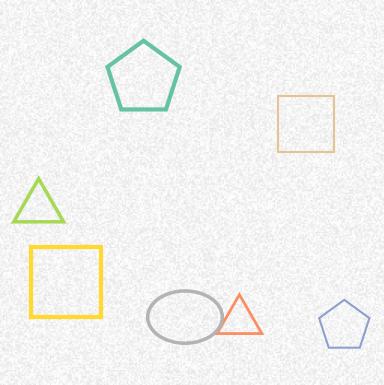[{"shape": "pentagon", "thickness": 3, "radius": 0.49, "center": [0.373, 0.796]}, {"shape": "triangle", "thickness": 2, "radius": 0.34, "center": [0.622, 0.167]}, {"shape": "pentagon", "thickness": 1.5, "radius": 0.34, "center": [0.894, 0.153]}, {"shape": "triangle", "thickness": 2.5, "radius": 0.37, "center": [0.1, 0.461]}, {"shape": "square", "thickness": 3, "radius": 0.45, "center": [0.171, 0.269]}, {"shape": "square", "thickness": 1.5, "radius": 0.36, "center": [0.794, 0.678]}, {"shape": "oval", "thickness": 2.5, "radius": 0.48, "center": [0.481, 0.176]}]